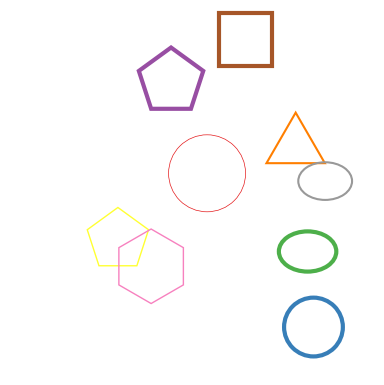[{"shape": "circle", "thickness": 0.5, "radius": 0.5, "center": [0.538, 0.55]}, {"shape": "circle", "thickness": 3, "radius": 0.38, "center": [0.814, 0.151]}, {"shape": "oval", "thickness": 3, "radius": 0.37, "center": [0.799, 0.347]}, {"shape": "pentagon", "thickness": 3, "radius": 0.44, "center": [0.444, 0.789]}, {"shape": "triangle", "thickness": 1.5, "radius": 0.44, "center": [0.768, 0.62]}, {"shape": "pentagon", "thickness": 1, "radius": 0.42, "center": [0.306, 0.377]}, {"shape": "square", "thickness": 3, "radius": 0.34, "center": [0.638, 0.896]}, {"shape": "hexagon", "thickness": 1, "radius": 0.48, "center": [0.393, 0.308]}, {"shape": "oval", "thickness": 1.5, "radius": 0.35, "center": [0.845, 0.53]}]